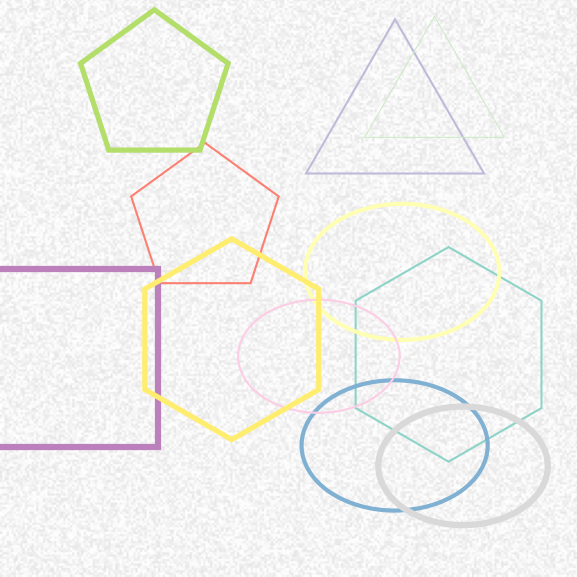[{"shape": "hexagon", "thickness": 1, "radius": 0.93, "center": [0.777, 0.386]}, {"shape": "oval", "thickness": 2, "radius": 0.84, "center": [0.696, 0.528]}, {"shape": "triangle", "thickness": 1, "radius": 0.89, "center": [0.684, 0.788]}, {"shape": "pentagon", "thickness": 1, "radius": 0.67, "center": [0.355, 0.617]}, {"shape": "oval", "thickness": 2, "radius": 0.81, "center": [0.683, 0.228]}, {"shape": "pentagon", "thickness": 2.5, "radius": 0.67, "center": [0.267, 0.848]}, {"shape": "oval", "thickness": 1, "radius": 0.7, "center": [0.552, 0.382]}, {"shape": "oval", "thickness": 3, "radius": 0.73, "center": [0.802, 0.192]}, {"shape": "square", "thickness": 3, "radius": 0.77, "center": [0.119, 0.38]}, {"shape": "triangle", "thickness": 0.5, "radius": 0.7, "center": [0.752, 0.831]}, {"shape": "hexagon", "thickness": 2.5, "radius": 0.87, "center": [0.401, 0.412]}]